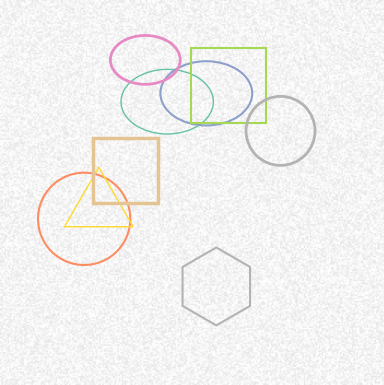[{"shape": "oval", "thickness": 1, "radius": 0.6, "center": [0.434, 0.736]}, {"shape": "circle", "thickness": 1.5, "radius": 0.6, "center": [0.219, 0.432]}, {"shape": "oval", "thickness": 1.5, "radius": 0.6, "center": [0.536, 0.758]}, {"shape": "oval", "thickness": 2, "radius": 0.45, "center": [0.377, 0.844]}, {"shape": "square", "thickness": 1.5, "radius": 0.49, "center": [0.593, 0.777]}, {"shape": "triangle", "thickness": 1, "radius": 0.51, "center": [0.257, 0.463]}, {"shape": "square", "thickness": 2.5, "radius": 0.42, "center": [0.325, 0.558]}, {"shape": "circle", "thickness": 2, "radius": 0.45, "center": [0.729, 0.66]}, {"shape": "hexagon", "thickness": 1.5, "radius": 0.51, "center": [0.562, 0.256]}]